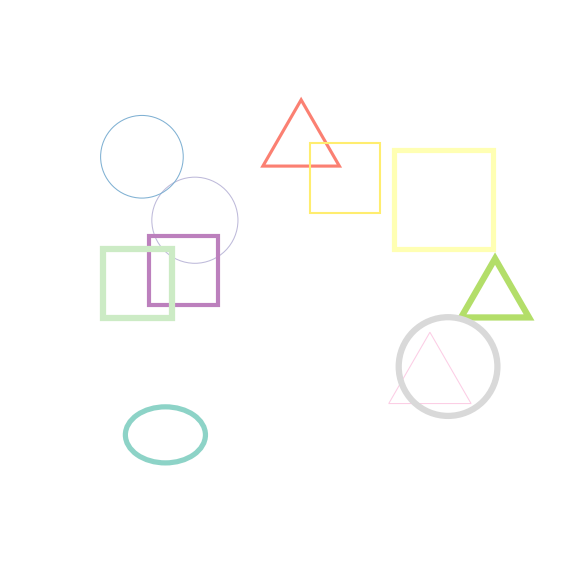[{"shape": "oval", "thickness": 2.5, "radius": 0.35, "center": [0.286, 0.246]}, {"shape": "square", "thickness": 2.5, "radius": 0.43, "center": [0.768, 0.654]}, {"shape": "circle", "thickness": 0.5, "radius": 0.37, "center": [0.337, 0.618]}, {"shape": "triangle", "thickness": 1.5, "radius": 0.38, "center": [0.521, 0.75]}, {"shape": "circle", "thickness": 0.5, "radius": 0.36, "center": [0.246, 0.728]}, {"shape": "triangle", "thickness": 3, "radius": 0.34, "center": [0.857, 0.483]}, {"shape": "triangle", "thickness": 0.5, "radius": 0.41, "center": [0.744, 0.341]}, {"shape": "circle", "thickness": 3, "radius": 0.43, "center": [0.776, 0.364]}, {"shape": "square", "thickness": 2, "radius": 0.3, "center": [0.318, 0.531]}, {"shape": "square", "thickness": 3, "radius": 0.3, "center": [0.238, 0.508]}, {"shape": "square", "thickness": 1, "radius": 0.3, "center": [0.598, 0.69]}]